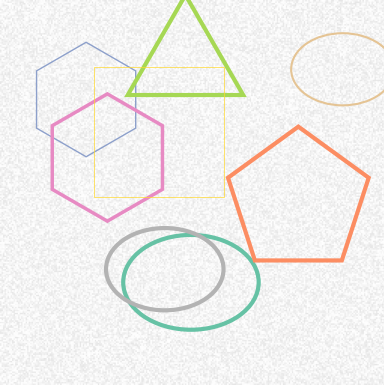[{"shape": "oval", "thickness": 3, "radius": 0.88, "center": [0.496, 0.267]}, {"shape": "pentagon", "thickness": 3, "radius": 0.96, "center": [0.775, 0.479]}, {"shape": "hexagon", "thickness": 1, "radius": 0.74, "center": [0.224, 0.742]}, {"shape": "hexagon", "thickness": 2.5, "radius": 0.83, "center": [0.279, 0.591]}, {"shape": "triangle", "thickness": 3, "radius": 0.87, "center": [0.482, 0.84]}, {"shape": "square", "thickness": 0.5, "radius": 0.84, "center": [0.413, 0.657]}, {"shape": "oval", "thickness": 1.5, "radius": 0.67, "center": [0.89, 0.82]}, {"shape": "oval", "thickness": 3, "radius": 0.76, "center": [0.428, 0.301]}]